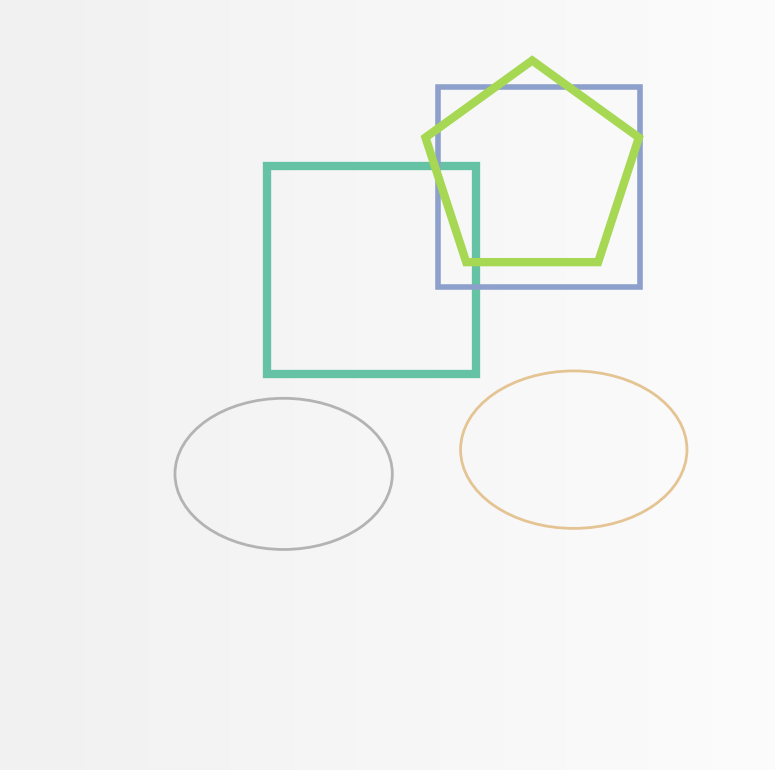[{"shape": "square", "thickness": 3, "radius": 0.67, "center": [0.479, 0.649]}, {"shape": "square", "thickness": 2, "radius": 0.65, "center": [0.696, 0.757]}, {"shape": "pentagon", "thickness": 3, "radius": 0.72, "center": [0.687, 0.777]}, {"shape": "oval", "thickness": 1, "radius": 0.73, "center": [0.74, 0.416]}, {"shape": "oval", "thickness": 1, "radius": 0.7, "center": [0.366, 0.385]}]